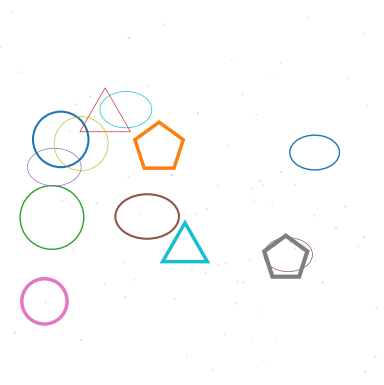[{"shape": "circle", "thickness": 1.5, "radius": 0.36, "center": [0.158, 0.638]}, {"shape": "oval", "thickness": 1, "radius": 0.32, "center": [0.817, 0.604]}, {"shape": "pentagon", "thickness": 2.5, "radius": 0.33, "center": [0.413, 0.617]}, {"shape": "circle", "thickness": 1, "radius": 0.41, "center": [0.135, 0.435]}, {"shape": "triangle", "thickness": 0.5, "radius": 0.38, "center": [0.273, 0.696]}, {"shape": "oval", "thickness": 0.5, "radius": 0.35, "center": [0.141, 0.566]}, {"shape": "oval", "thickness": 1.5, "radius": 0.41, "center": [0.382, 0.438]}, {"shape": "oval", "thickness": 0.5, "radius": 0.31, "center": [0.749, 0.339]}, {"shape": "circle", "thickness": 2.5, "radius": 0.29, "center": [0.116, 0.217]}, {"shape": "pentagon", "thickness": 3, "radius": 0.29, "center": [0.742, 0.329]}, {"shape": "circle", "thickness": 0.5, "radius": 0.35, "center": [0.211, 0.627]}, {"shape": "oval", "thickness": 0.5, "radius": 0.34, "center": [0.327, 0.715]}, {"shape": "triangle", "thickness": 2.5, "radius": 0.34, "center": [0.48, 0.354]}]